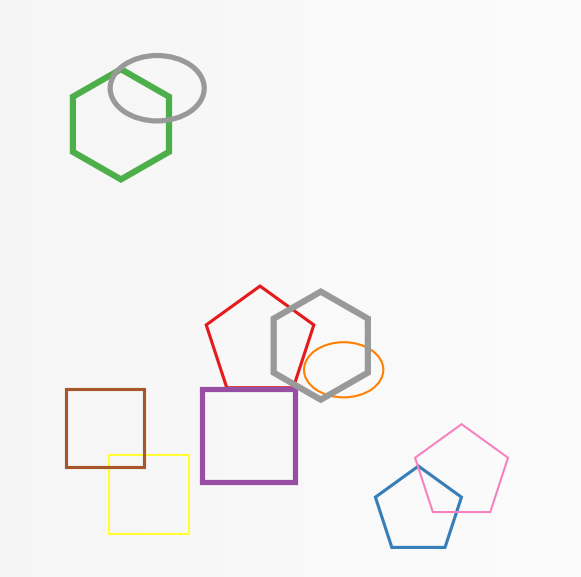[{"shape": "pentagon", "thickness": 1.5, "radius": 0.49, "center": [0.447, 0.406]}, {"shape": "pentagon", "thickness": 1.5, "radius": 0.39, "center": [0.72, 0.114]}, {"shape": "hexagon", "thickness": 3, "radius": 0.48, "center": [0.208, 0.784]}, {"shape": "square", "thickness": 2.5, "radius": 0.4, "center": [0.428, 0.245]}, {"shape": "oval", "thickness": 1, "radius": 0.34, "center": [0.591, 0.359]}, {"shape": "square", "thickness": 1, "radius": 0.34, "center": [0.256, 0.143]}, {"shape": "square", "thickness": 1.5, "radius": 0.34, "center": [0.181, 0.258]}, {"shape": "pentagon", "thickness": 1, "radius": 0.42, "center": [0.794, 0.181]}, {"shape": "hexagon", "thickness": 3, "radius": 0.47, "center": [0.552, 0.401]}, {"shape": "oval", "thickness": 2.5, "radius": 0.4, "center": [0.27, 0.846]}]